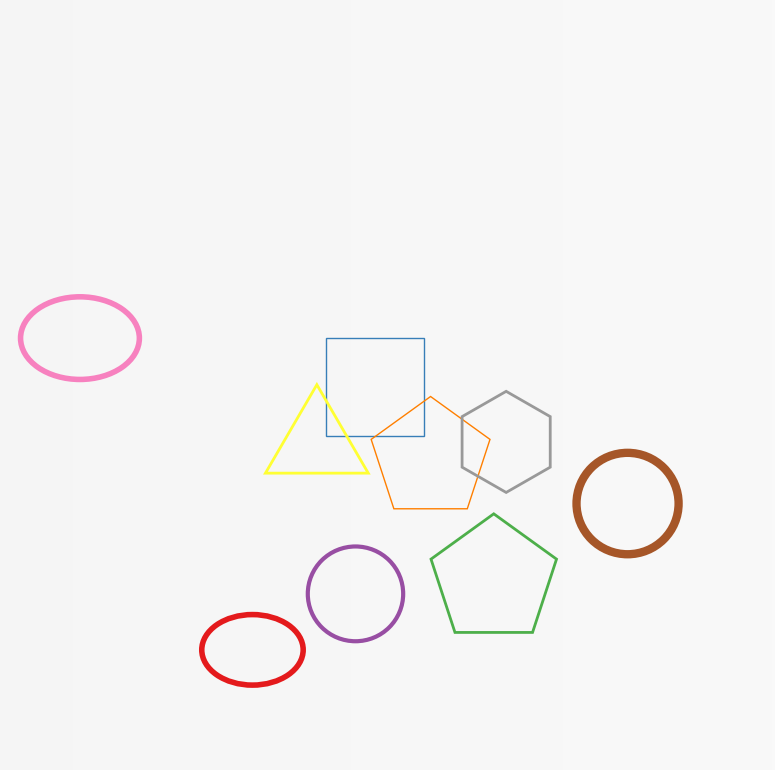[{"shape": "oval", "thickness": 2, "radius": 0.33, "center": [0.326, 0.156]}, {"shape": "square", "thickness": 0.5, "radius": 0.32, "center": [0.484, 0.497]}, {"shape": "pentagon", "thickness": 1, "radius": 0.43, "center": [0.637, 0.248]}, {"shape": "circle", "thickness": 1.5, "radius": 0.31, "center": [0.459, 0.229]}, {"shape": "pentagon", "thickness": 0.5, "radius": 0.4, "center": [0.556, 0.404]}, {"shape": "triangle", "thickness": 1, "radius": 0.38, "center": [0.409, 0.424]}, {"shape": "circle", "thickness": 3, "radius": 0.33, "center": [0.81, 0.346]}, {"shape": "oval", "thickness": 2, "radius": 0.38, "center": [0.103, 0.561]}, {"shape": "hexagon", "thickness": 1, "radius": 0.33, "center": [0.653, 0.426]}]